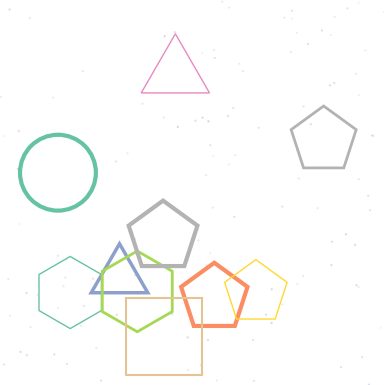[{"shape": "circle", "thickness": 3, "radius": 0.49, "center": [0.151, 0.551]}, {"shape": "hexagon", "thickness": 1, "radius": 0.47, "center": [0.182, 0.24]}, {"shape": "pentagon", "thickness": 3, "radius": 0.45, "center": [0.557, 0.227]}, {"shape": "triangle", "thickness": 2.5, "radius": 0.42, "center": [0.31, 0.282]}, {"shape": "triangle", "thickness": 1, "radius": 0.51, "center": [0.456, 0.81]}, {"shape": "hexagon", "thickness": 2, "radius": 0.52, "center": [0.357, 0.243]}, {"shape": "pentagon", "thickness": 1, "radius": 0.43, "center": [0.665, 0.24]}, {"shape": "square", "thickness": 1.5, "radius": 0.5, "center": [0.427, 0.126]}, {"shape": "pentagon", "thickness": 3, "radius": 0.47, "center": [0.423, 0.385]}, {"shape": "pentagon", "thickness": 2, "radius": 0.44, "center": [0.841, 0.636]}]